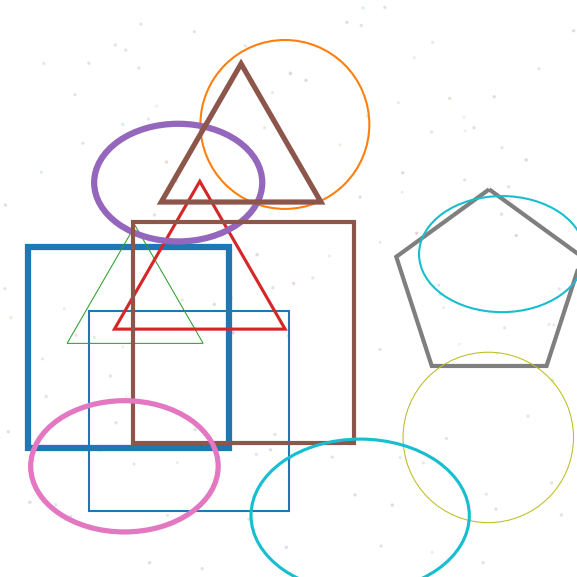[{"shape": "square", "thickness": 1, "radius": 0.86, "center": [0.327, 0.287]}, {"shape": "square", "thickness": 3, "radius": 0.87, "center": [0.222, 0.398]}, {"shape": "circle", "thickness": 1, "radius": 0.73, "center": [0.493, 0.784]}, {"shape": "triangle", "thickness": 0.5, "radius": 0.68, "center": [0.234, 0.473]}, {"shape": "triangle", "thickness": 1.5, "radius": 0.85, "center": [0.346, 0.515]}, {"shape": "oval", "thickness": 3, "radius": 0.73, "center": [0.309, 0.683]}, {"shape": "triangle", "thickness": 2.5, "radius": 0.8, "center": [0.417, 0.729]}, {"shape": "square", "thickness": 2, "radius": 0.96, "center": [0.421, 0.423]}, {"shape": "oval", "thickness": 2.5, "radius": 0.81, "center": [0.215, 0.192]}, {"shape": "pentagon", "thickness": 2, "radius": 0.85, "center": [0.847, 0.502]}, {"shape": "circle", "thickness": 0.5, "radius": 0.74, "center": [0.846, 0.242]}, {"shape": "oval", "thickness": 1, "radius": 0.72, "center": [0.869, 0.559]}, {"shape": "oval", "thickness": 1.5, "radius": 0.94, "center": [0.624, 0.106]}]